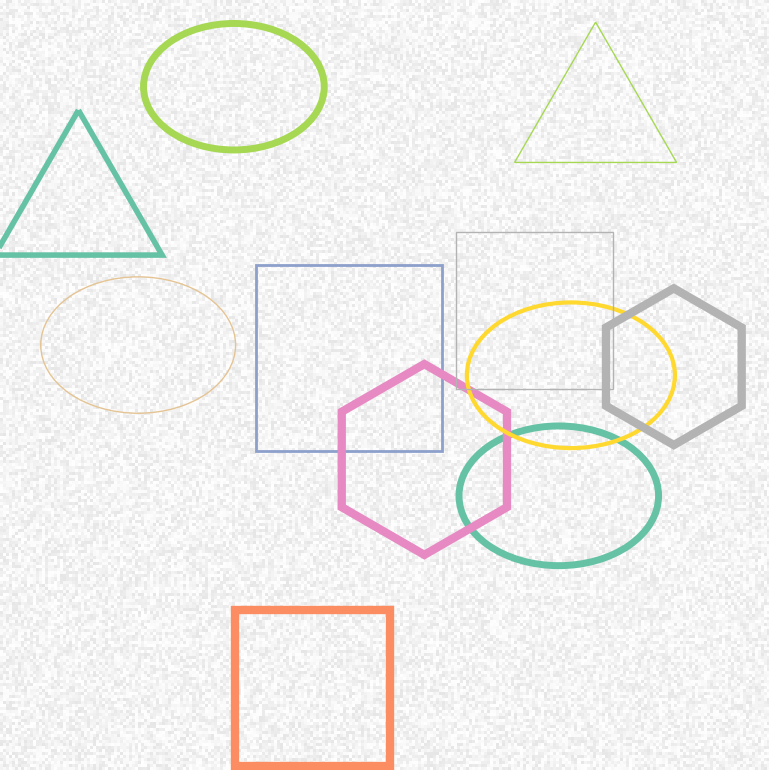[{"shape": "triangle", "thickness": 2, "radius": 0.63, "center": [0.102, 0.731]}, {"shape": "oval", "thickness": 2.5, "radius": 0.65, "center": [0.726, 0.356]}, {"shape": "square", "thickness": 3, "radius": 0.51, "center": [0.406, 0.107]}, {"shape": "square", "thickness": 1, "radius": 0.6, "center": [0.454, 0.535]}, {"shape": "hexagon", "thickness": 3, "radius": 0.62, "center": [0.551, 0.403]}, {"shape": "triangle", "thickness": 0.5, "radius": 0.61, "center": [0.773, 0.85]}, {"shape": "oval", "thickness": 2.5, "radius": 0.59, "center": [0.304, 0.887]}, {"shape": "oval", "thickness": 1.5, "radius": 0.68, "center": [0.741, 0.513]}, {"shape": "oval", "thickness": 0.5, "radius": 0.63, "center": [0.179, 0.552]}, {"shape": "square", "thickness": 0.5, "radius": 0.51, "center": [0.695, 0.596]}, {"shape": "hexagon", "thickness": 3, "radius": 0.51, "center": [0.875, 0.524]}]